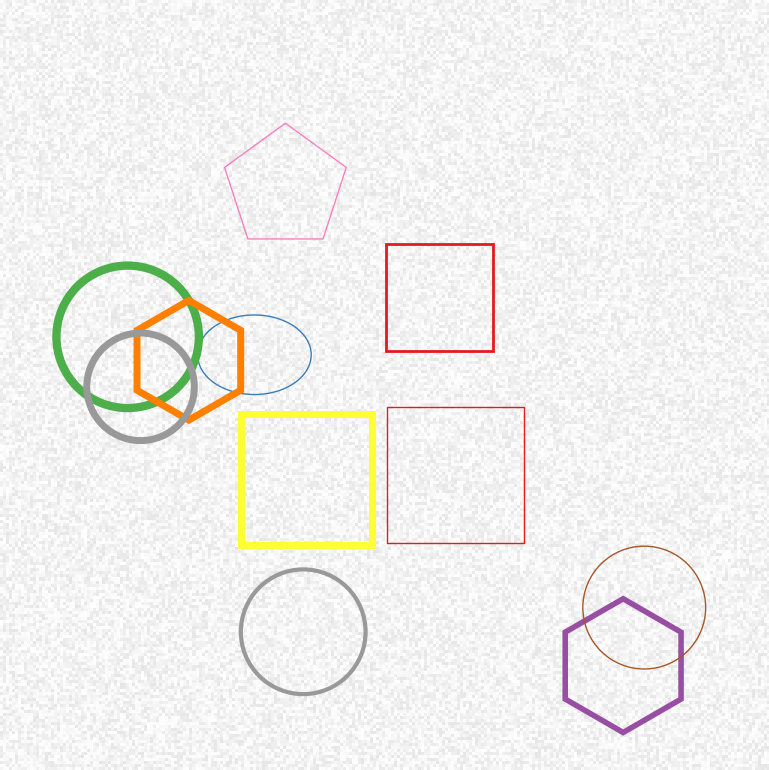[{"shape": "square", "thickness": 0.5, "radius": 0.44, "center": [0.592, 0.383]}, {"shape": "square", "thickness": 1, "radius": 0.35, "center": [0.57, 0.614]}, {"shape": "oval", "thickness": 0.5, "radius": 0.37, "center": [0.33, 0.539]}, {"shape": "circle", "thickness": 3, "radius": 0.46, "center": [0.166, 0.563]}, {"shape": "hexagon", "thickness": 2, "radius": 0.43, "center": [0.809, 0.136]}, {"shape": "hexagon", "thickness": 2.5, "radius": 0.39, "center": [0.245, 0.532]}, {"shape": "square", "thickness": 2.5, "radius": 0.42, "center": [0.398, 0.377]}, {"shape": "circle", "thickness": 0.5, "radius": 0.4, "center": [0.837, 0.211]}, {"shape": "pentagon", "thickness": 0.5, "radius": 0.42, "center": [0.371, 0.757]}, {"shape": "circle", "thickness": 1.5, "radius": 0.4, "center": [0.394, 0.18]}, {"shape": "circle", "thickness": 2.5, "radius": 0.35, "center": [0.183, 0.498]}]